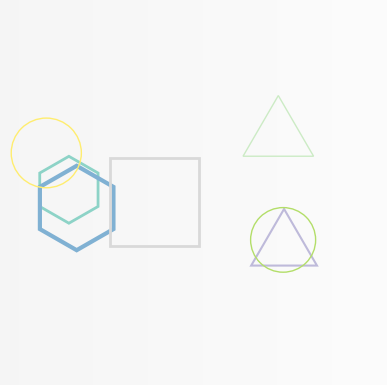[{"shape": "hexagon", "thickness": 2, "radius": 0.43, "center": [0.178, 0.507]}, {"shape": "triangle", "thickness": 1.5, "radius": 0.49, "center": [0.733, 0.359]}, {"shape": "hexagon", "thickness": 3, "radius": 0.55, "center": [0.198, 0.46]}, {"shape": "circle", "thickness": 1, "radius": 0.42, "center": [0.731, 0.377]}, {"shape": "square", "thickness": 2, "radius": 0.57, "center": [0.399, 0.474]}, {"shape": "triangle", "thickness": 1, "radius": 0.53, "center": [0.718, 0.647]}, {"shape": "circle", "thickness": 1, "radius": 0.45, "center": [0.119, 0.603]}]